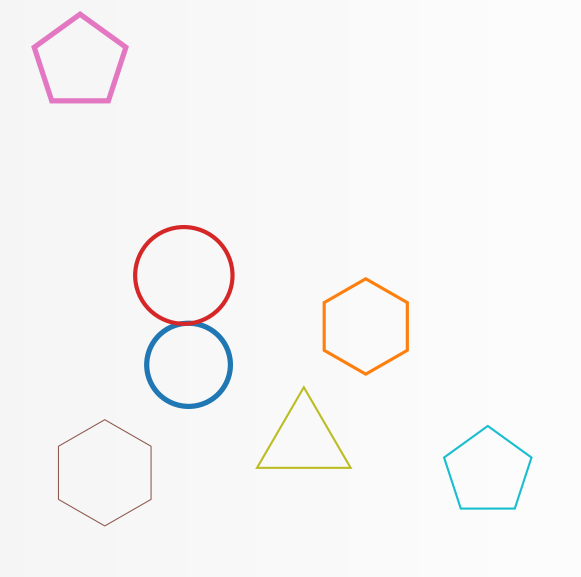[{"shape": "circle", "thickness": 2.5, "radius": 0.36, "center": [0.324, 0.367]}, {"shape": "hexagon", "thickness": 1.5, "radius": 0.41, "center": [0.629, 0.434]}, {"shape": "circle", "thickness": 2, "radius": 0.42, "center": [0.316, 0.522]}, {"shape": "hexagon", "thickness": 0.5, "radius": 0.46, "center": [0.18, 0.18]}, {"shape": "pentagon", "thickness": 2.5, "radius": 0.41, "center": [0.138, 0.892]}, {"shape": "triangle", "thickness": 1, "radius": 0.47, "center": [0.523, 0.236]}, {"shape": "pentagon", "thickness": 1, "radius": 0.4, "center": [0.839, 0.182]}]